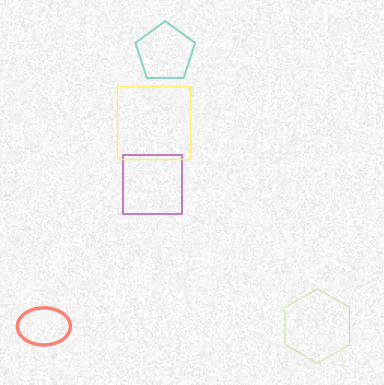[{"shape": "pentagon", "thickness": 1.5, "radius": 0.41, "center": [0.429, 0.863]}, {"shape": "oval", "thickness": 2.5, "radius": 0.34, "center": [0.114, 0.152]}, {"shape": "hexagon", "thickness": 0.5, "radius": 0.48, "center": [0.824, 0.153]}, {"shape": "square", "thickness": 1.5, "radius": 0.39, "center": [0.396, 0.52]}, {"shape": "square", "thickness": 1, "radius": 0.47, "center": [0.399, 0.681]}]